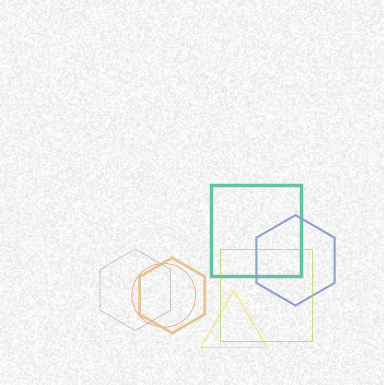[{"shape": "square", "thickness": 2.5, "radius": 0.59, "center": [0.664, 0.402]}, {"shape": "circle", "thickness": 0.5, "radius": 0.41, "center": [0.425, 0.233]}, {"shape": "hexagon", "thickness": 1.5, "radius": 0.59, "center": [0.768, 0.324]}, {"shape": "square", "thickness": 0.5, "radius": 0.6, "center": [0.692, 0.233]}, {"shape": "triangle", "thickness": 0.5, "radius": 0.5, "center": [0.608, 0.147]}, {"shape": "hexagon", "thickness": 2, "radius": 0.49, "center": [0.447, 0.233]}, {"shape": "hexagon", "thickness": 0.5, "radius": 0.53, "center": [0.351, 0.247]}]